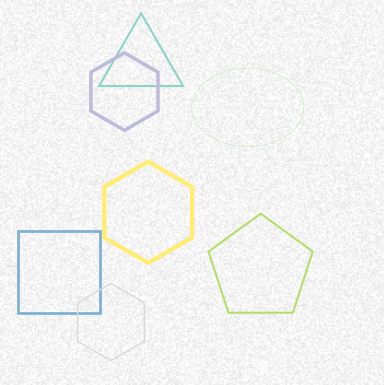[{"shape": "triangle", "thickness": 1.5, "radius": 0.63, "center": [0.366, 0.84]}, {"shape": "hexagon", "thickness": 2.5, "radius": 0.5, "center": [0.323, 0.762]}, {"shape": "square", "thickness": 2, "radius": 0.53, "center": [0.153, 0.294]}, {"shape": "pentagon", "thickness": 1.5, "radius": 0.71, "center": [0.677, 0.303]}, {"shape": "hexagon", "thickness": 1, "radius": 0.5, "center": [0.288, 0.163]}, {"shape": "oval", "thickness": 0.5, "radius": 0.73, "center": [0.643, 0.721]}, {"shape": "hexagon", "thickness": 3, "radius": 0.66, "center": [0.385, 0.449]}]